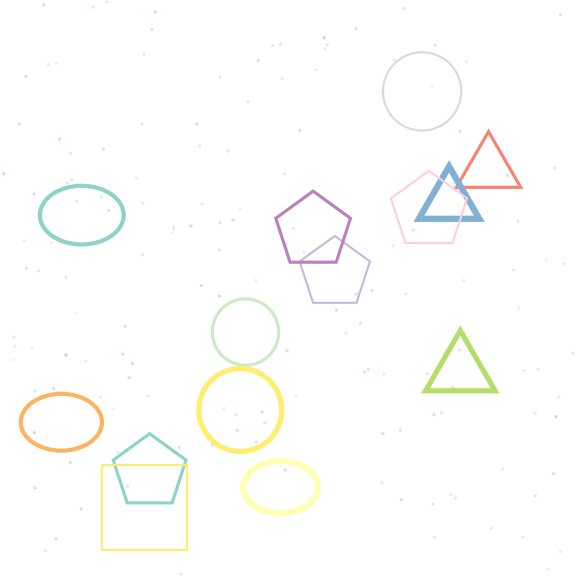[{"shape": "oval", "thickness": 2, "radius": 0.36, "center": [0.142, 0.627]}, {"shape": "pentagon", "thickness": 1.5, "radius": 0.33, "center": [0.259, 0.182]}, {"shape": "oval", "thickness": 3, "radius": 0.32, "center": [0.486, 0.156]}, {"shape": "pentagon", "thickness": 1, "radius": 0.32, "center": [0.58, 0.527]}, {"shape": "triangle", "thickness": 1.5, "radius": 0.32, "center": [0.846, 0.707]}, {"shape": "triangle", "thickness": 3, "radius": 0.3, "center": [0.778, 0.651]}, {"shape": "oval", "thickness": 2, "radius": 0.35, "center": [0.106, 0.268]}, {"shape": "triangle", "thickness": 2.5, "radius": 0.35, "center": [0.797, 0.357]}, {"shape": "pentagon", "thickness": 1, "radius": 0.35, "center": [0.743, 0.634]}, {"shape": "circle", "thickness": 1, "radius": 0.34, "center": [0.731, 0.841]}, {"shape": "pentagon", "thickness": 1.5, "radius": 0.34, "center": [0.542, 0.6]}, {"shape": "circle", "thickness": 1.5, "radius": 0.29, "center": [0.425, 0.424]}, {"shape": "square", "thickness": 1, "radius": 0.37, "center": [0.251, 0.121]}, {"shape": "circle", "thickness": 2.5, "radius": 0.36, "center": [0.416, 0.289]}]